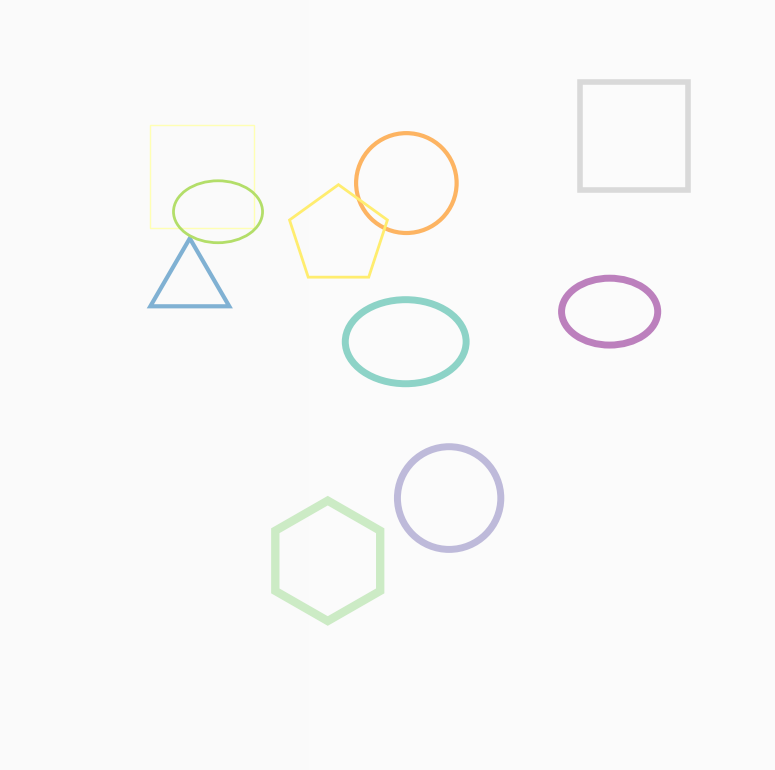[{"shape": "oval", "thickness": 2.5, "radius": 0.39, "center": [0.523, 0.556]}, {"shape": "square", "thickness": 0.5, "radius": 0.34, "center": [0.26, 0.771]}, {"shape": "circle", "thickness": 2.5, "radius": 0.33, "center": [0.58, 0.353]}, {"shape": "triangle", "thickness": 1.5, "radius": 0.29, "center": [0.245, 0.632]}, {"shape": "circle", "thickness": 1.5, "radius": 0.32, "center": [0.524, 0.762]}, {"shape": "oval", "thickness": 1, "radius": 0.29, "center": [0.281, 0.725]}, {"shape": "square", "thickness": 2, "radius": 0.35, "center": [0.818, 0.823]}, {"shape": "oval", "thickness": 2.5, "radius": 0.31, "center": [0.787, 0.595]}, {"shape": "hexagon", "thickness": 3, "radius": 0.39, "center": [0.423, 0.272]}, {"shape": "pentagon", "thickness": 1, "radius": 0.33, "center": [0.437, 0.694]}]